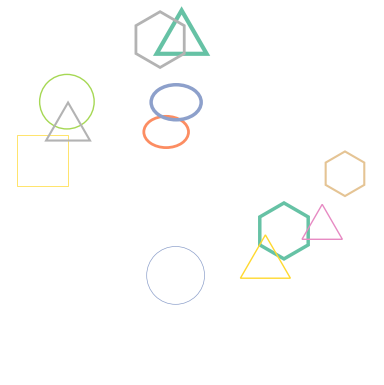[{"shape": "hexagon", "thickness": 2.5, "radius": 0.36, "center": [0.738, 0.4]}, {"shape": "triangle", "thickness": 3, "radius": 0.38, "center": [0.472, 0.898]}, {"shape": "oval", "thickness": 2, "radius": 0.29, "center": [0.432, 0.657]}, {"shape": "circle", "thickness": 0.5, "radius": 0.38, "center": [0.456, 0.285]}, {"shape": "oval", "thickness": 2.5, "radius": 0.33, "center": [0.458, 0.734]}, {"shape": "triangle", "thickness": 1, "radius": 0.3, "center": [0.837, 0.409]}, {"shape": "circle", "thickness": 1, "radius": 0.35, "center": [0.174, 0.736]}, {"shape": "square", "thickness": 0.5, "radius": 0.33, "center": [0.111, 0.582]}, {"shape": "triangle", "thickness": 1, "radius": 0.37, "center": [0.689, 0.315]}, {"shape": "hexagon", "thickness": 1.5, "radius": 0.29, "center": [0.896, 0.549]}, {"shape": "hexagon", "thickness": 2, "radius": 0.36, "center": [0.416, 0.897]}, {"shape": "triangle", "thickness": 1.5, "radius": 0.33, "center": [0.177, 0.668]}]